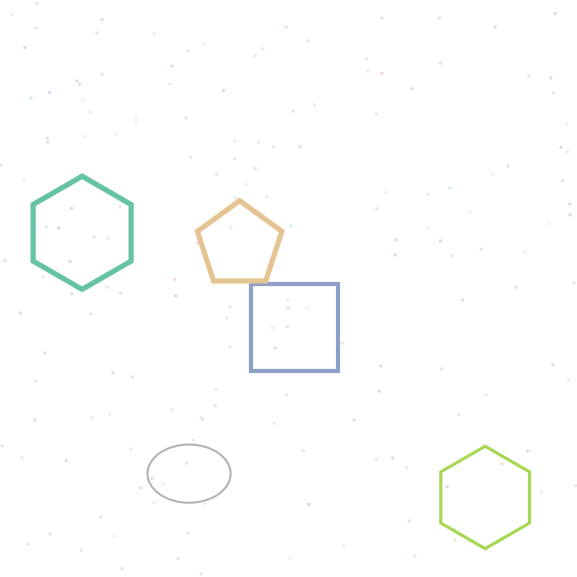[{"shape": "hexagon", "thickness": 2.5, "radius": 0.49, "center": [0.142, 0.596]}, {"shape": "square", "thickness": 2, "radius": 0.38, "center": [0.51, 0.432]}, {"shape": "hexagon", "thickness": 1.5, "radius": 0.44, "center": [0.84, 0.138]}, {"shape": "pentagon", "thickness": 2.5, "radius": 0.38, "center": [0.415, 0.575]}, {"shape": "oval", "thickness": 1, "radius": 0.36, "center": [0.327, 0.179]}]